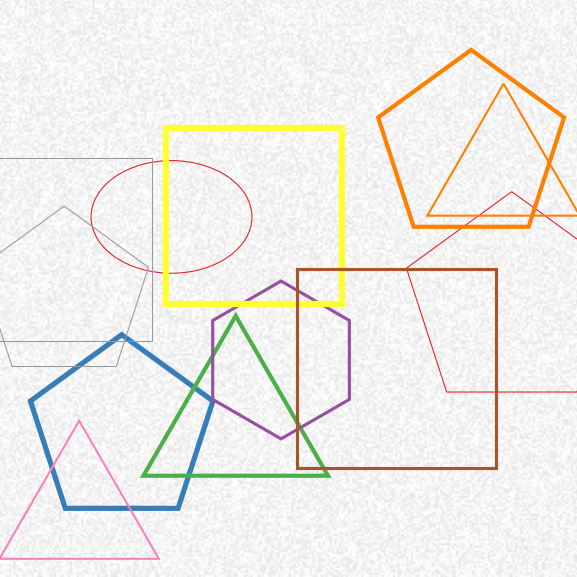[{"shape": "pentagon", "thickness": 0.5, "radius": 0.96, "center": [0.886, 0.475]}, {"shape": "oval", "thickness": 0.5, "radius": 0.7, "center": [0.297, 0.624]}, {"shape": "pentagon", "thickness": 2.5, "radius": 0.83, "center": [0.211, 0.253]}, {"shape": "triangle", "thickness": 2, "radius": 0.92, "center": [0.408, 0.268]}, {"shape": "hexagon", "thickness": 1.5, "radius": 0.68, "center": [0.487, 0.376]}, {"shape": "pentagon", "thickness": 2, "radius": 0.85, "center": [0.816, 0.743]}, {"shape": "triangle", "thickness": 1, "radius": 0.76, "center": [0.872, 0.702]}, {"shape": "square", "thickness": 3, "radius": 0.76, "center": [0.44, 0.625]}, {"shape": "square", "thickness": 1.5, "radius": 0.86, "center": [0.687, 0.362]}, {"shape": "triangle", "thickness": 1, "radius": 0.8, "center": [0.137, 0.111]}, {"shape": "square", "thickness": 0.5, "radius": 0.79, "center": [0.105, 0.567]}, {"shape": "pentagon", "thickness": 0.5, "radius": 0.77, "center": [0.111, 0.489]}]